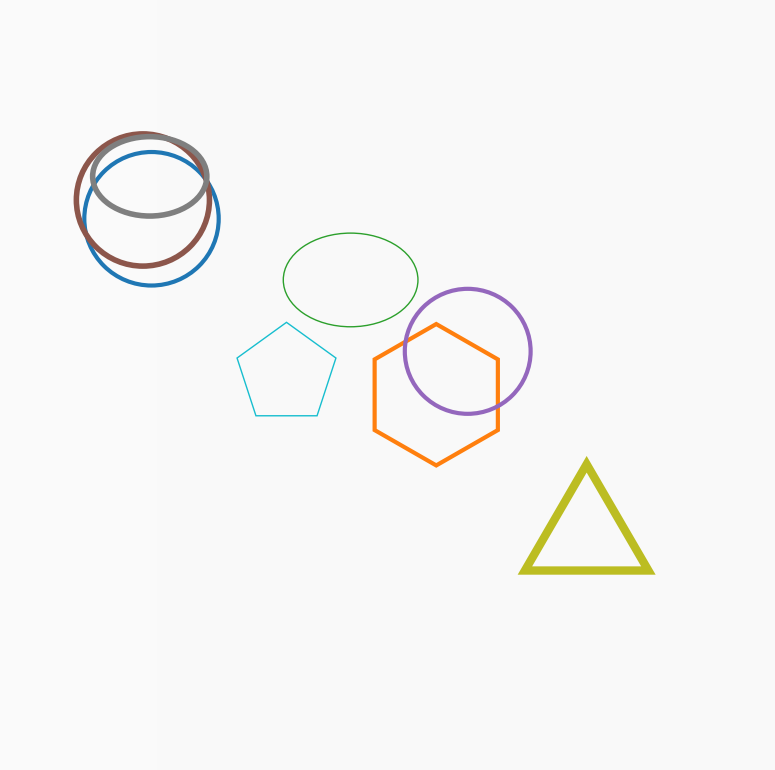[{"shape": "circle", "thickness": 1.5, "radius": 0.43, "center": [0.195, 0.716]}, {"shape": "hexagon", "thickness": 1.5, "radius": 0.46, "center": [0.563, 0.487]}, {"shape": "oval", "thickness": 0.5, "radius": 0.43, "center": [0.452, 0.636]}, {"shape": "circle", "thickness": 1.5, "radius": 0.41, "center": [0.604, 0.544]}, {"shape": "circle", "thickness": 2, "radius": 0.43, "center": [0.184, 0.74]}, {"shape": "oval", "thickness": 2, "radius": 0.37, "center": [0.193, 0.771]}, {"shape": "triangle", "thickness": 3, "radius": 0.46, "center": [0.757, 0.305]}, {"shape": "pentagon", "thickness": 0.5, "radius": 0.34, "center": [0.37, 0.514]}]